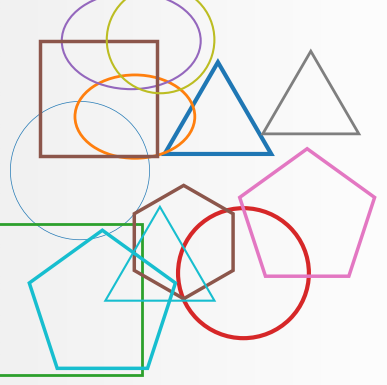[{"shape": "circle", "thickness": 0.5, "radius": 0.9, "center": [0.206, 0.557]}, {"shape": "triangle", "thickness": 3, "radius": 0.79, "center": [0.562, 0.68]}, {"shape": "oval", "thickness": 2, "radius": 0.77, "center": [0.348, 0.697]}, {"shape": "square", "thickness": 2, "radius": 0.98, "center": [0.171, 0.222]}, {"shape": "circle", "thickness": 3, "radius": 0.84, "center": [0.628, 0.29]}, {"shape": "oval", "thickness": 1.5, "radius": 0.9, "center": [0.339, 0.894]}, {"shape": "hexagon", "thickness": 2.5, "radius": 0.74, "center": [0.474, 0.371]}, {"shape": "square", "thickness": 2.5, "radius": 0.75, "center": [0.255, 0.744]}, {"shape": "pentagon", "thickness": 2.5, "radius": 0.92, "center": [0.793, 0.431]}, {"shape": "triangle", "thickness": 2, "radius": 0.72, "center": [0.802, 0.724]}, {"shape": "circle", "thickness": 1.5, "radius": 0.69, "center": [0.414, 0.897]}, {"shape": "triangle", "thickness": 1.5, "radius": 0.81, "center": [0.413, 0.3]}, {"shape": "pentagon", "thickness": 2.5, "radius": 0.99, "center": [0.264, 0.204]}]